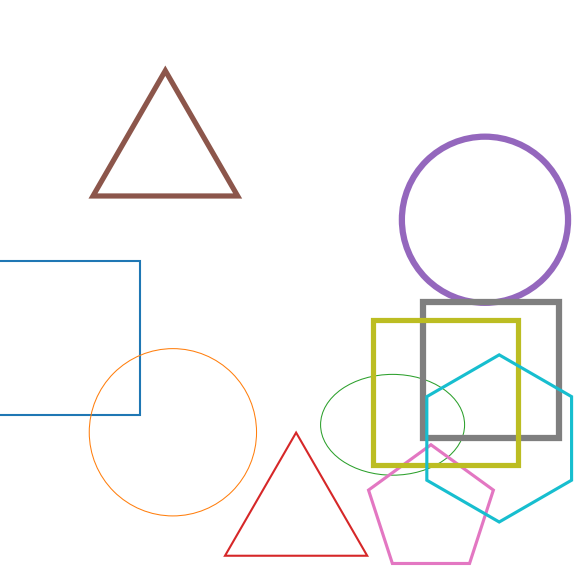[{"shape": "square", "thickness": 1, "radius": 0.66, "center": [0.11, 0.414]}, {"shape": "circle", "thickness": 0.5, "radius": 0.72, "center": [0.299, 0.251]}, {"shape": "oval", "thickness": 0.5, "radius": 0.62, "center": [0.68, 0.264]}, {"shape": "triangle", "thickness": 1, "radius": 0.71, "center": [0.513, 0.108]}, {"shape": "circle", "thickness": 3, "radius": 0.72, "center": [0.84, 0.619]}, {"shape": "triangle", "thickness": 2.5, "radius": 0.72, "center": [0.286, 0.732]}, {"shape": "pentagon", "thickness": 1.5, "radius": 0.57, "center": [0.746, 0.115]}, {"shape": "square", "thickness": 3, "radius": 0.59, "center": [0.85, 0.358]}, {"shape": "square", "thickness": 2.5, "radius": 0.63, "center": [0.772, 0.32]}, {"shape": "hexagon", "thickness": 1.5, "radius": 0.72, "center": [0.864, 0.24]}]